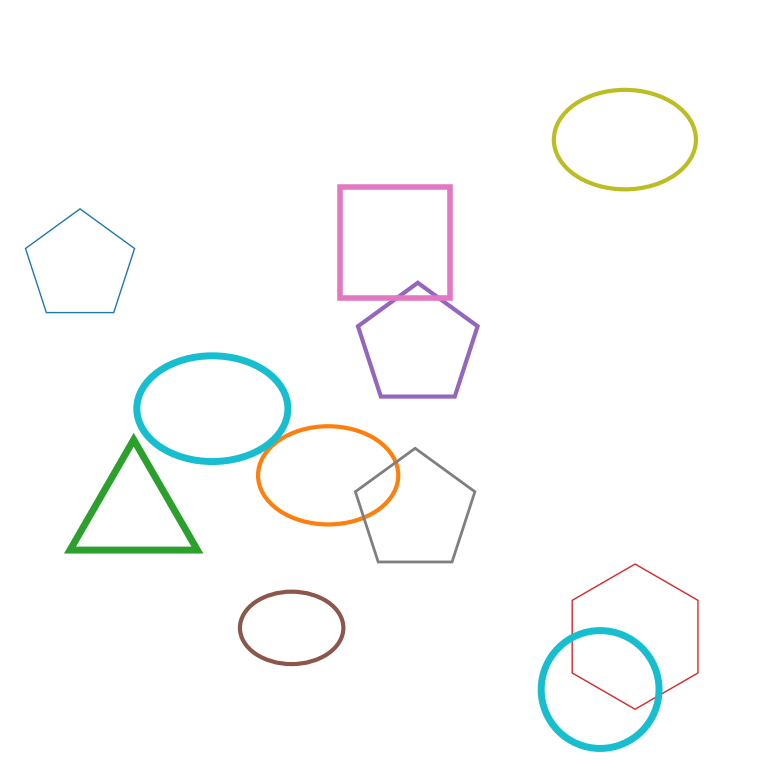[{"shape": "pentagon", "thickness": 0.5, "radius": 0.37, "center": [0.104, 0.654]}, {"shape": "oval", "thickness": 1.5, "radius": 0.46, "center": [0.426, 0.383]}, {"shape": "triangle", "thickness": 2.5, "radius": 0.48, "center": [0.174, 0.333]}, {"shape": "hexagon", "thickness": 0.5, "radius": 0.47, "center": [0.825, 0.173]}, {"shape": "pentagon", "thickness": 1.5, "radius": 0.41, "center": [0.543, 0.551]}, {"shape": "oval", "thickness": 1.5, "radius": 0.34, "center": [0.379, 0.185]}, {"shape": "square", "thickness": 2, "radius": 0.36, "center": [0.513, 0.685]}, {"shape": "pentagon", "thickness": 1, "radius": 0.41, "center": [0.539, 0.336]}, {"shape": "oval", "thickness": 1.5, "radius": 0.46, "center": [0.812, 0.819]}, {"shape": "oval", "thickness": 2.5, "radius": 0.49, "center": [0.276, 0.469]}, {"shape": "circle", "thickness": 2.5, "radius": 0.38, "center": [0.779, 0.105]}]